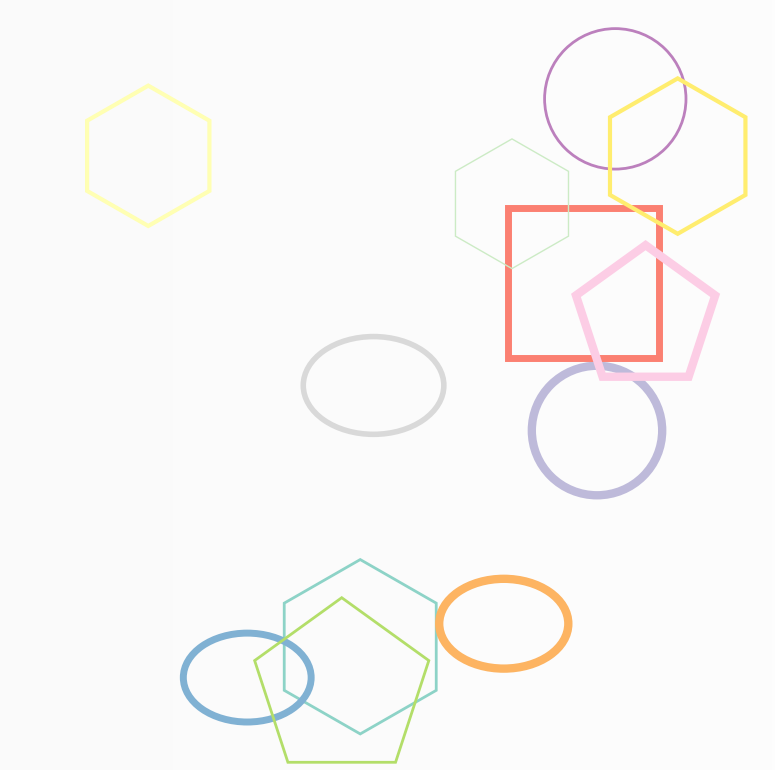[{"shape": "hexagon", "thickness": 1, "radius": 0.57, "center": [0.465, 0.16]}, {"shape": "hexagon", "thickness": 1.5, "radius": 0.46, "center": [0.191, 0.798]}, {"shape": "circle", "thickness": 3, "radius": 0.42, "center": [0.77, 0.441]}, {"shape": "square", "thickness": 2.5, "radius": 0.49, "center": [0.753, 0.633]}, {"shape": "oval", "thickness": 2.5, "radius": 0.41, "center": [0.319, 0.12]}, {"shape": "oval", "thickness": 3, "radius": 0.42, "center": [0.65, 0.19]}, {"shape": "pentagon", "thickness": 1, "radius": 0.59, "center": [0.441, 0.106]}, {"shape": "pentagon", "thickness": 3, "radius": 0.47, "center": [0.833, 0.587]}, {"shape": "oval", "thickness": 2, "radius": 0.45, "center": [0.482, 0.499]}, {"shape": "circle", "thickness": 1, "radius": 0.46, "center": [0.794, 0.872]}, {"shape": "hexagon", "thickness": 0.5, "radius": 0.42, "center": [0.661, 0.735]}, {"shape": "hexagon", "thickness": 1.5, "radius": 0.5, "center": [0.874, 0.797]}]